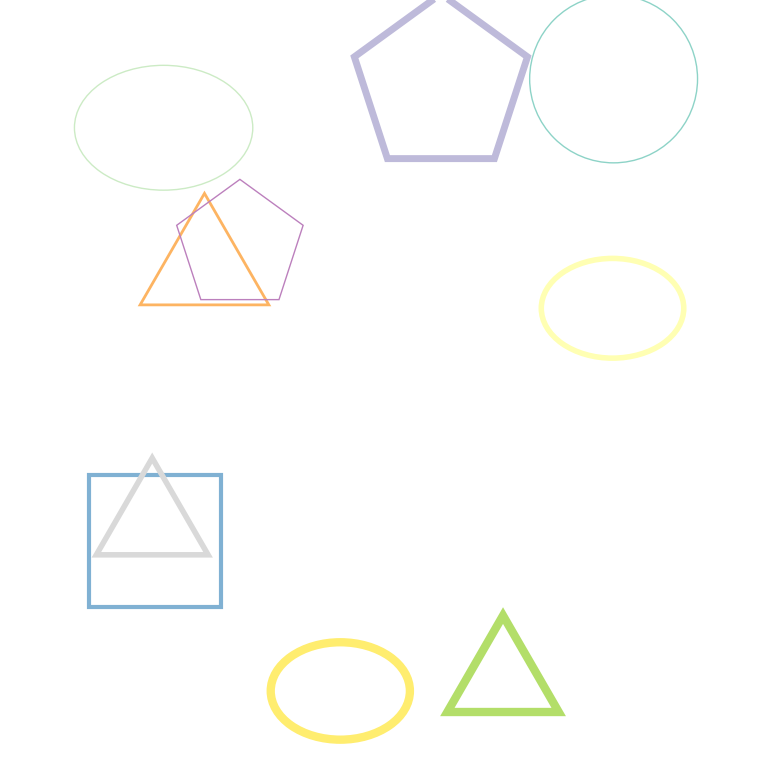[{"shape": "circle", "thickness": 0.5, "radius": 0.55, "center": [0.797, 0.898]}, {"shape": "oval", "thickness": 2, "radius": 0.46, "center": [0.795, 0.6]}, {"shape": "pentagon", "thickness": 2.5, "radius": 0.59, "center": [0.573, 0.89]}, {"shape": "square", "thickness": 1.5, "radius": 0.43, "center": [0.201, 0.297]}, {"shape": "triangle", "thickness": 1, "radius": 0.48, "center": [0.266, 0.652]}, {"shape": "triangle", "thickness": 3, "radius": 0.42, "center": [0.653, 0.117]}, {"shape": "triangle", "thickness": 2, "radius": 0.42, "center": [0.198, 0.321]}, {"shape": "pentagon", "thickness": 0.5, "radius": 0.43, "center": [0.312, 0.681]}, {"shape": "oval", "thickness": 0.5, "radius": 0.58, "center": [0.212, 0.834]}, {"shape": "oval", "thickness": 3, "radius": 0.45, "center": [0.442, 0.103]}]